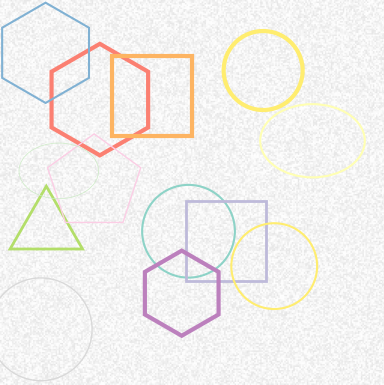[{"shape": "circle", "thickness": 1.5, "radius": 0.6, "center": [0.49, 0.399]}, {"shape": "oval", "thickness": 1.5, "radius": 0.68, "center": [0.812, 0.634]}, {"shape": "square", "thickness": 2, "radius": 0.52, "center": [0.587, 0.375]}, {"shape": "hexagon", "thickness": 3, "radius": 0.72, "center": [0.259, 0.741]}, {"shape": "hexagon", "thickness": 1.5, "radius": 0.65, "center": [0.118, 0.863]}, {"shape": "square", "thickness": 3, "radius": 0.52, "center": [0.394, 0.751]}, {"shape": "triangle", "thickness": 2, "radius": 0.54, "center": [0.12, 0.408]}, {"shape": "pentagon", "thickness": 1, "radius": 0.64, "center": [0.245, 0.525]}, {"shape": "circle", "thickness": 1, "radius": 0.67, "center": [0.106, 0.145]}, {"shape": "hexagon", "thickness": 3, "radius": 0.55, "center": [0.472, 0.238]}, {"shape": "oval", "thickness": 0.5, "radius": 0.52, "center": [0.153, 0.556]}, {"shape": "circle", "thickness": 1.5, "radius": 0.56, "center": [0.712, 0.309]}, {"shape": "circle", "thickness": 3, "radius": 0.51, "center": [0.683, 0.817]}]